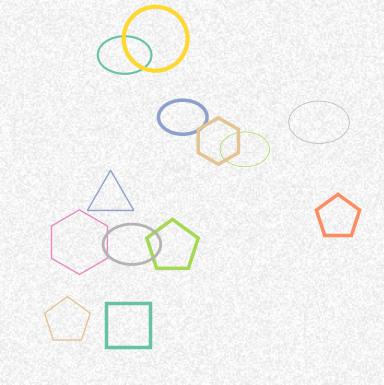[{"shape": "oval", "thickness": 1.5, "radius": 0.35, "center": [0.324, 0.857]}, {"shape": "square", "thickness": 2.5, "radius": 0.29, "center": [0.332, 0.156]}, {"shape": "pentagon", "thickness": 2.5, "radius": 0.3, "center": [0.878, 0.436]}, {"shape": "triangle", "thickness": 1, "radius": 0.35, "center": [0.287, 0.488]}, {"shape": "oval", "thickness": 2.5, "radius": 0.32, "center": [0.475, 0.696]}, {"shape": "hexagon", "thickness": 1, "radius": 0.42, "center": [0.206, 0.371]}, {"shape": "pentagon", "thickness": 2.5, "radius": 0.35, "center": [0.448, 0.36]}, {"shape": "oval", "thickness": 0.5, "radius": 0.32, "center": [0.636, 0.612]}, {"shape": "circle", "thickness": 3, "radius": 0.42, "center": [0.404, 0.899]}, {"shape": "pentagon", "thickness": 1, "radius": 0.31, "center": [0.175, 0.167]}, {"shape": "hexagon", "thickness": 2.5, "radius": 0.3, "center": [0.567, 0.634]}, {"shape": "oval", "thickness": 2, "radius": 0.37, "center": [0.343, 0.365]}, {"shape": "oval", "thickness": 0.5, "radius": 0.39, "center": [0.829, 0.682]}]